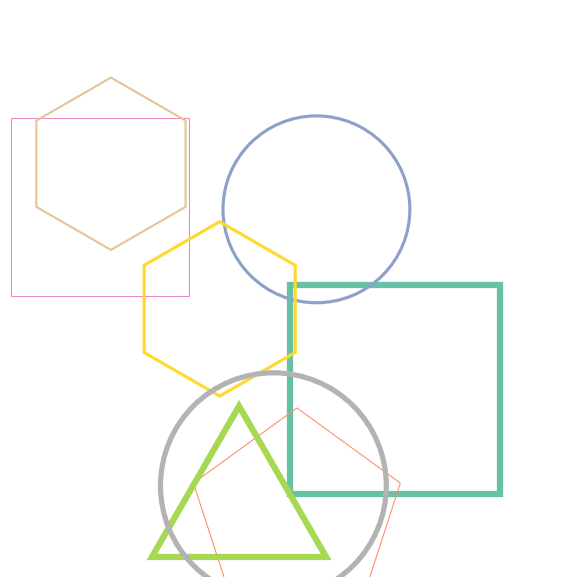[{"shape": "square", "thickness": 3, "radius": 0.91, "center": [0.684, 0.325]}, {"shape": "pentagon", "thickness": 0.5, "radius": 0.94, "center": [0.514, 0.104]}, {"shape": "circle", "thickness": 1.5, "radius": 0.81, "center": [0.548, 0.637]}, {"shape": "square", "thickness": 0.5, "radius": 0.77, "center": [0.173, 0.64]}, {"shape": "triangle", "thickness": 3, "radius": 0.87, "center": [0.414, 0.122]}, {"shape": "hexagon", "thickness": 1.5, "radius": 0.76, "center": [0.38, 0.464]}, {"shape": "hexagon", "thickness": 1, "radius": 0.75, "center": [0.192, 0.716]}, {"shape": "circle", "thickness": 2.5, "radius": 0.98, "center": [0.473, 0.158]}]